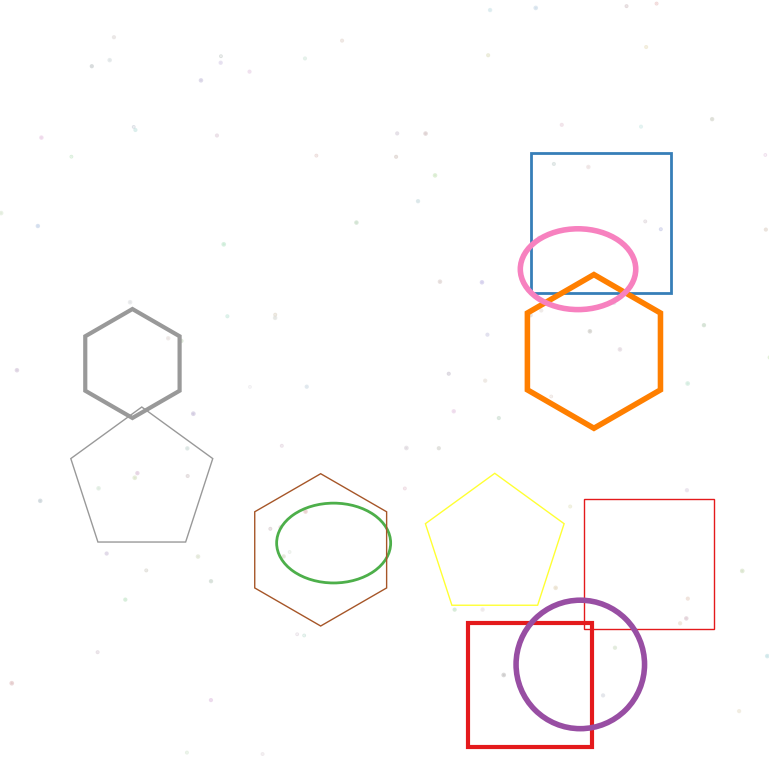[{"shape": "square", "thickness": 0.5, "radius": 0.42, "center": [0.843, 0.267]}, {"shape": "square", "thickness": 1.5, "radius": 0.4, "center": [0.689, 0.11]}, {"shape": "square", "thickness": 1, "radius": 0.46, "center": [0.781, 0.71]}, {"shape": "oval", "thickness": 1, "radius": 0.37, "center": [0.433, 0.295]}, {"shape": "circle", "thickness": 2, "radius": 0.42, "center": [0.754, 0.137]}, {"shape": "hexagon", "thickness": 2, "radius": 0.5, "center": [0.771, 0.544]}, {"shape": "pentagon", "thickness": 0.5, "radius": 0.47, "center": [0.643, 0.291]}, {"shape": "hexagon", "thickness": 0.5, "radius": 0.49, "center": [0.416, 0.286]}, {"shape": "oval", "thickness": 2, "radius": 0.37, "center": [0.751, 0.65]}, {"shape": "hexagon", "thickness": 1.5, "radius": 0.35, "center": [0.172, 0.528]}, {"shape": "pentagon", "thickness": 0.5, "radius": 0.48, "center": [0.184, 0.374]}]